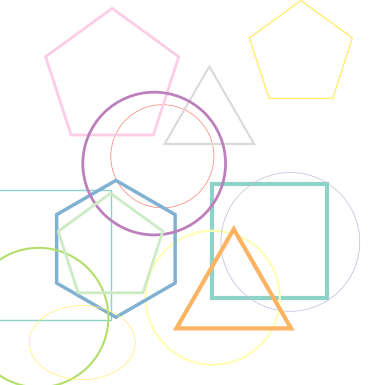[{"shape": "square", "thickness": 3, "radius": 0.75, "center": [0.7, 0.374]}, {"shape": "square", "thickness": 1, "radius": 0.84, "center": [0.12, 0.338]}, {"shape": "circle", "thickness": 1.5, "radius": 0.87, "center": [0.553, 0.226]}, {"shape": "circle", "thickness": 0.5, "radius": 0.9, "center": [0.754, 0.372]}, {"shape": "circle", "thickness": 0.5, "radius": 0.67, "center": [0.422, 0.594]}, {"shape": "hexagon", "thickness": 2.5, "radius": 0.89, "center": [0.301, 0.354]}, {"shape": "triangle", "thickness": 3, "radius": 0.86, "center": [0.607, 0.233]}, {"shape": "circle", "thickness": 1.5, "radius": 0.91, "center": [0.1, 0.175]}, {"shape": "pentagon", "thickness": 2, "radius": 0.91, "center": [0.291, 0.797]}, {"shape": "triangle", "thickness": 1.5, "radius": 0.67, "center": [0.544, 0.693]}, {"shape": "circle", "thickness": 2, "radius": 0.93, "center": [0.4, 0.575]}, {"shape": "pentagon", "thickness": 2, "radius": 0.71, "center": [0.287, 0.355]}, {"shape": "pentagon", "thickness": 1, "radius": 0.7, "center": [0.782, 0.858]}, {"shape": "oval", "thickness": 0.5, "radius": 0.69, "center": [0.214, 0.11]}]